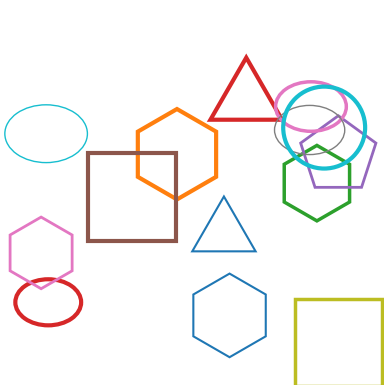[{"shape": "triangle", "thickness": 1.5, "radius": 0.47, "center": [0.582, 0.395]}, {"shape": "hexagon", "thickness": 1.5, "radius": 0.54, "center": [0.596, 0.181]}, {"shape": "hexagon", "thickness": 3, "radius": 0.59, "center": [0.46, 0.599]}, {"shape": "hexagon", "thickness": 2.5, "radius": 0.49, "center": [0.823, 0.524]}, {"shape": "oval", "thickness": 3, "radius": 0.43, "center": [0.125, 0.215]}, {"shape": "triangle", "thickness": 3, "radius": 0.54, "center": [0.64, 0.743]}, {"shape": "pentagon", "thickness": 2, "radius": 0.51, "center": [0.879, 0.597]}, {"shape": "square", "thickness": 3, "radius": 0.57, "center": [0.342, 0.489]}, {"shape": "hexagon", "thickness": 2, "radius": 0.47, "center": [0.107, 0.343]}, {"shape": "oval", "thickness": 2.5, "radius": 0.46, "center": [0.808, 0.723]}, {"shape": "oval", "thickness": 1, "radius": 0.46, "center": [0.804, 0.662]}, {"shape": "square", "thickness": 2.5, "radius": 0.56, "center": [0.88, 0.11]}, {"shape": "oval", "thickness": 1, "radius": 0.54, "center": [0.12, 0.653]}, {"shape": "circle", "thickness": 3, "radius": 0.53, "center": [0.842, 0.669]}]